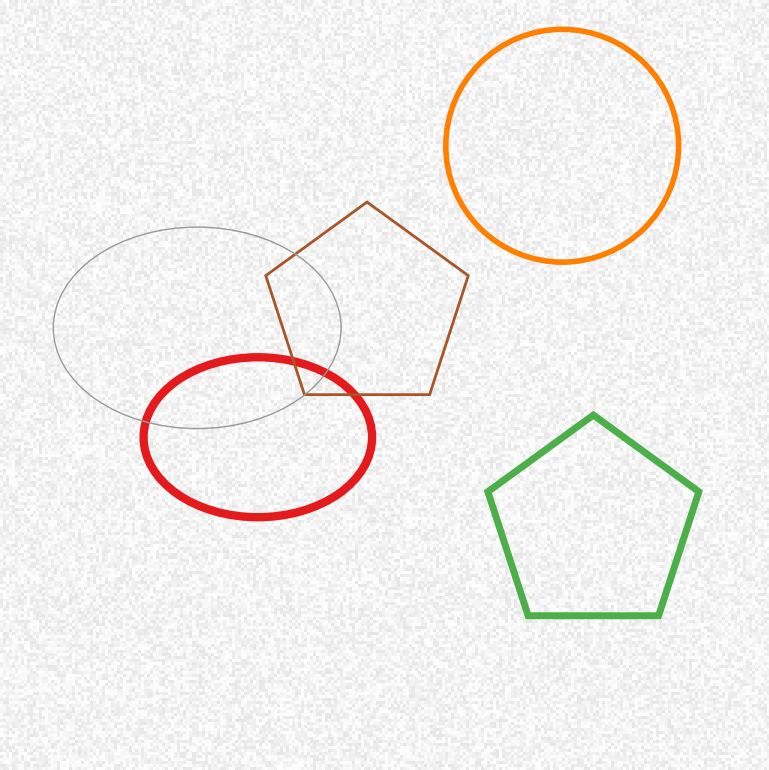[{"shape": "oval", "thickness": 3, "radius": 0.74, "center": [0.335, 0.432]}, {"shape": "pentagon", "thickness": 2.5, "radius": 0.72, "center": [0.771, 0.317]}, {"shape": "circle", "thickness": 2, "radius": 0.76, "center": [0.73, 0.811]}, {"shape": "pentagon", "thickness": 1, "radius": 0.69, "center": [0.477, 0.599]}, {"shape": "oval", "thickness": 0.5, "radius": 0.93, "center": [0.256, 0.574]}]